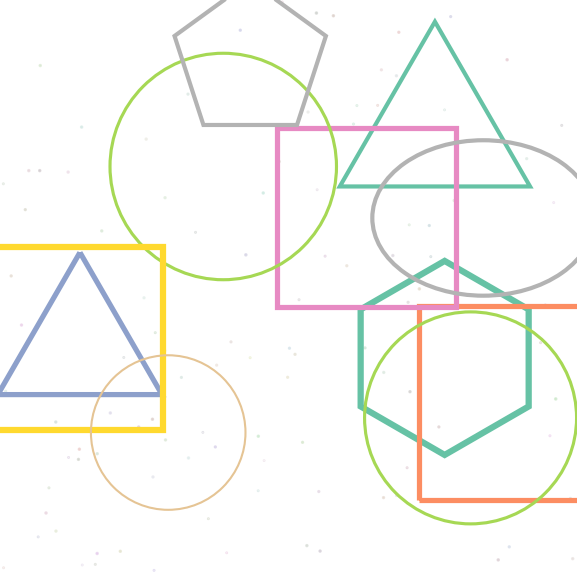[{"shape": "triangle", "thickness": 2, "radius": 0.95, "center": [0.753, 0.771]}, {"shape": "hexagon", "thickness": 3, "radius": 0.84, "center": [0.77, 0.379]}, {"shape": "square", "thickness": 2.5, "radius": 0.84, "center": [0.893, 0.301]}, {"shape": "triangle", "thickness": 2.5, "radius": 0.82, "center": [0.138, 0.398]}, {"shape": "square", "thickness": 2.5, "radius": 0.77, "center": [0.635, 0.622]}, {"shape": "circle", "thickness": 1.5, "radius": 0.92, "center": [0.815, 0.276]}, {"shape": "circle", "thickness": 1.5, "radius": 0.98, "center": [0.387, 0.711]}, {"shape": "square", "thickness": 3, "radius": 0.79, "center": [0.124, 0.413]}, {"shape": "circle", "thickness": 1, "radius": 0.67, "center": [0.291, 0.25]}, {"shape": "pentagon", "thickness": 2, "radius": 0.69, "center": [0.433, 0.894]}, {"shape": "oval", "thickness": 2, "radius": 0.96, "center": [0.837, 0.622]}]